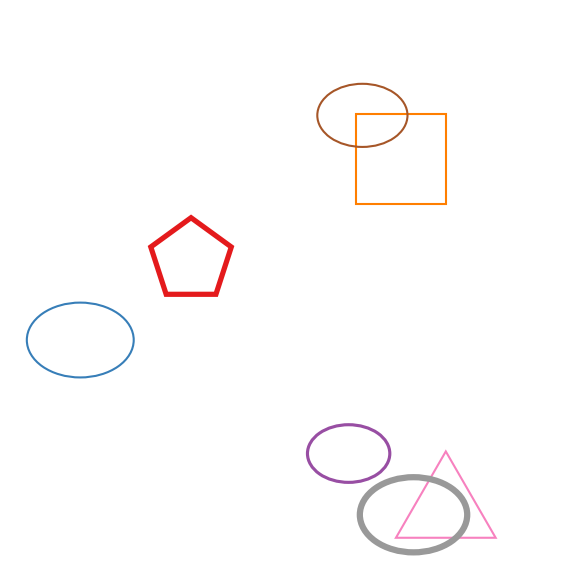[{"shape": "pentagon", "thickness": 2.5, "radius": 0.37, "center": [0.331, 0.549]}, {"shape": "oval", "thickness": 1, "radius": 0.46, "center": [0.139, 0.41]}, {"shape": "oval", "thickness": 1.5, "radius": 0.36, "center": [0.604, 0.214]}, {"shape": "square", "thickness": 1, "radius": 0.39, "center": [0.695, 0.723]}, {"shape": "oval", "thickness": 1, "radius": 0.39, "center": [0.628, 0.799]}, {"shape": "triangle", "thickness": 1, "radius": 0.5, "center": [0.772, 0.118]}, {"shape": "oval", "thickness": 3, "radius": 0.46, "center": [0.716, 0.108]}]